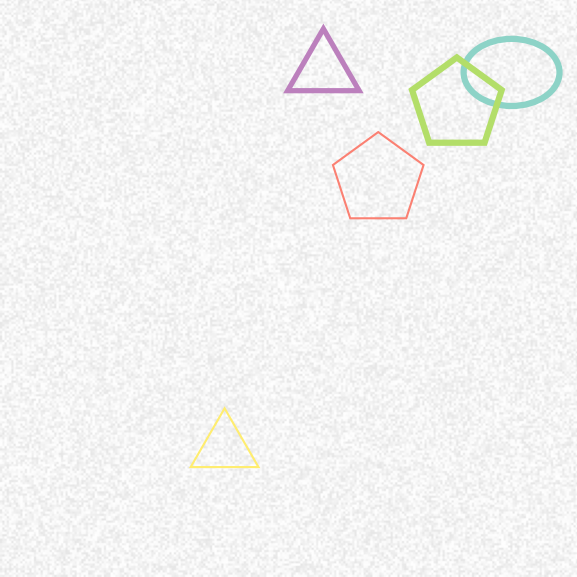[{"shape": "oval", "thickness": 3, "radius": 0.42, "center": [0.886, 0.874]}, {"shape": "pentagon", "thickness": 1, "radius": 0.41, "center": [0.655, 0.688]}, {"shape": "pentagon", "thickness": 3, "radius": 0.41, "center": [0.791, 0.818]}, {"shape": "triangle", "thickness": 2.5, "radius": 0.36, "center": [0.56, 0.878]}, {"shape": "triangle", "thickness": 1, "radius": 0.34, "center": [0.389, 0.224]}]